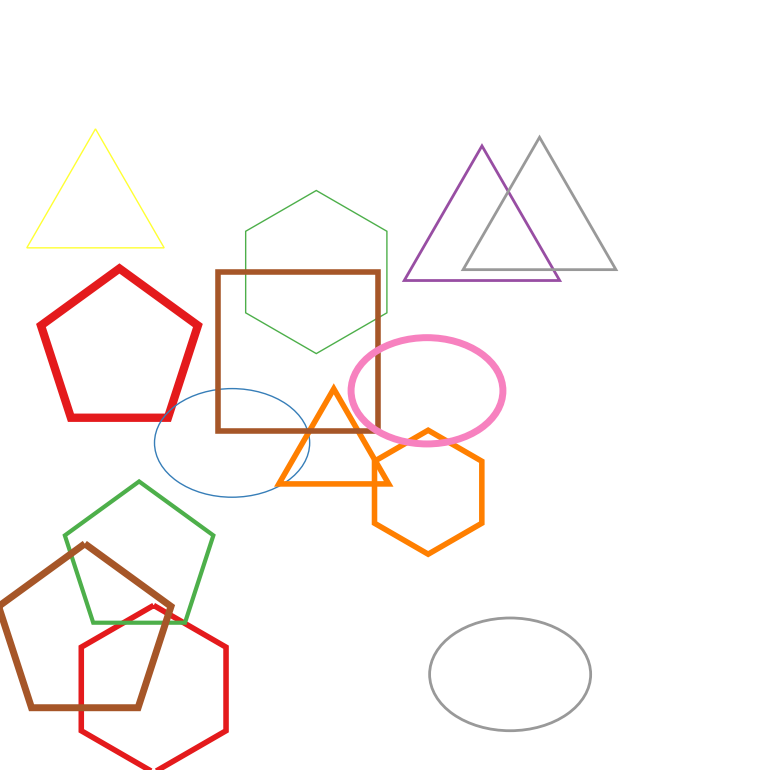[{"shape": "hexagon", "thickness": 2, "radius": 0.54, "center": [0.2, 0.105]}, {"shape": "pentagon", "thickness": 3, "radius": 0.54, "center": [0.155, 0.544]}, {"shape": "oval", "thickness": 0.5, "radius": 0.5, "center": [0.301, 0.425]}, {"shape": "pentagon", "thickness": 1.5, "radius": 0.51, "center": [0.181, 0.273]}, {"shape": "hexagon", "thickness": 0.5, "radius": 0.53, "center": [0.411, 0.647]}, {"shape": "triangle", "thickness": 1, "radius": 0.58, "center": [0.626, 0.694]}, {"shape": "triangle", "thickness": 2, "radius": 0.41, "center": [0.433, 0.413]}, {"shape": "hexagon", "thickness": 2, "radius": 0.4, "center": [0.556, 0.361]}, {"shape": "triangle", "thickness": 0.5, "radius": 0.51, "center": [0.124, 0.73]}, {"shape": "pentagon", "thickness": 2.5, "radius": 0.59, "center": [0.11, 0.176]}, {"shape": "square", "thickness": 2, "radius": 0.52, "center": [0.387, 0.543]}, {"shape": "oval", "thickness": 2.5, "radius": 0.49, "center": [0.555, 0.492]}, {"shape": "triangle", "thickness": 1, "radius": 0.57, "center": [0.701, 0.707]}, {"shape": "oval", "thickness": 1, "radius": 0.52, "center": [0.663, 0.124]}]